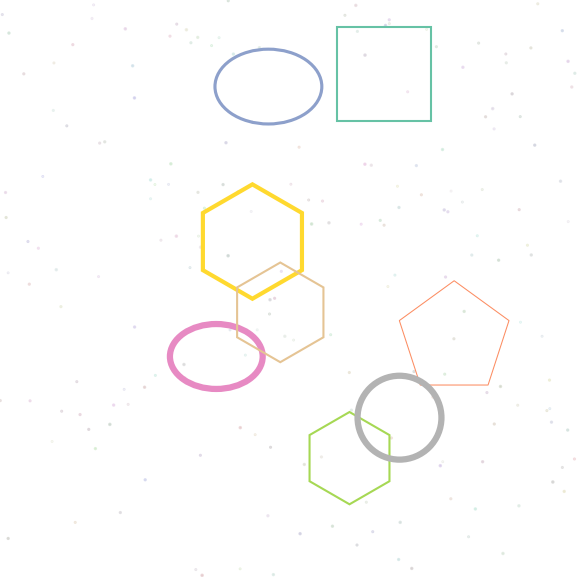[{"shape": "square", "thickness": 1, "radius": 0.41, "center": [0.665, 0.871]}, {"shape": "pentagon", "thickness": 0.5, "radius": 0.5, "center": [0.786, 0.413]}, {"shape": "oval", "thickness": 1.5, "radius": 0.46, "center": [0.465, 0.849]}, {"shape": "oval", "thickness": 3, "radius": 0.4, "center": [0.375, 0.382]}, {"shape": "hexagon", "thickness": 1, "radius": 0.4, "center": [0.605, 0.206]}, {"shape": "hexagon", "thickness": 2, "radius": 0.5, "center": [0.437, 0.581]}, {"shape": "hexagon", "thickness": 1, "radius": 0.43, "center": [0.485, 0.458]}, {"shape": "circle", "thickness": 3, "radius": 0.36, "center": [0.692, 0.276]}]